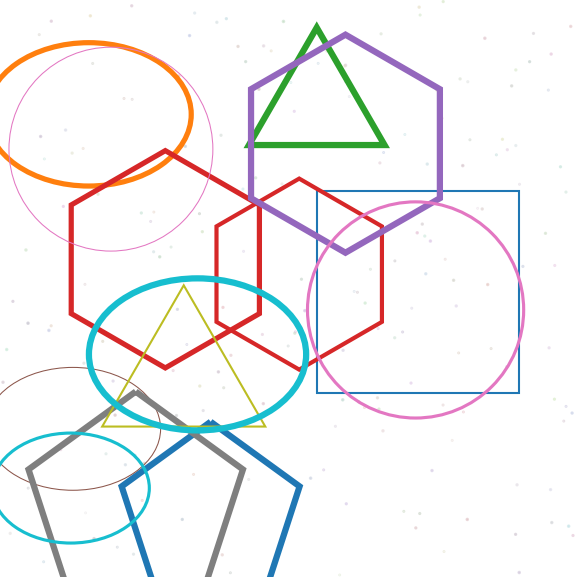[{"shape": "square", "thickness": 1, "radius": 0.87, "center": [0.725, 0.494]}, {"shape": "pentagon", "thickness": 3, "radius": 0.81, "center": [0.365, 0.107]}, {"shape": "oval", "thickness": 2.5, "radius": 0.89, "center": [0.154, 0.801]}, {"shape": "triangle", "thickness": 3, "radius": 0.68, "center": [0.548, 0.816]}, {"shape": "hexagon", "thickness": 2, "radius": 0.83, "center": [0.518, 0.524]}, {"shape": "hexagon", "thickness": 2.5, "radius": 0.94, "center": [0.286, 0.55]}, {"shape": "hexagon", "thickness": 3, "radius": 0.94, "center": [0.598, 0.75]}, {"shape": "oval", "thickness": 0.5, "radius": 0.76, "center": [0.126, 0.257]}, {"shape": "circle", "thickness": 0.5, "radius": 0.88, "center": [0.192, 0.741]}, {"shape": "circle", "thickness": 1.5, "radius": 0.94, "center": [0.72, 0.462]}, {"shape": "pentagon", "thickness": 3, "radius": 0.98, "center": [0.235, 0.126]}, {"shape": "triangle", "thickness": 1, "radius": 0.82, "center": [0.318, 0.342]}, {"shape": "oval", "thickness": 3, "radius": 0.94, "center": [0.342, 0.385]}, {"shape": "oval", "thickness": 1.5, "radius": 0.68, "center": [0.123, 0.154]}]